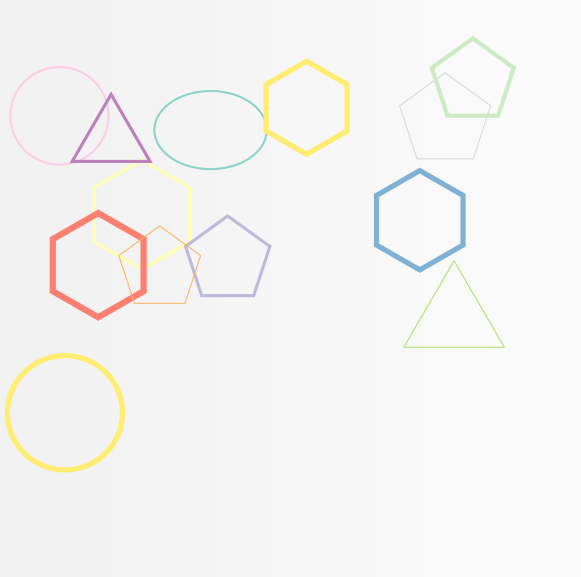[{"shape": "oval", "thickness": 1, "radius": 0.48, "center": [0.362, 0.774]}, {"shape": "hexagon", "thickness": 1.5, "radius": 0.47, "center": [0.244, 0.627]}, {"shape": "pentagon", "thickness": 1.5, "radius": 0.38, "center": [0.392, 0.549]}, {"shape": "hexagon", "thickness": 3, "radius": 0.45, "center": [0.169, 0.54]}, {"shape": "hexagon", "thickness": 2.5, "radius": 0.43, "center": [0.722, 0.618]}, {"shape": "pentagon", "thickness": 0.5, "radius": 0.37, "center": [0.275, 0.534]}, {"shape": "triangle", "thickness": 0.5, "radius": 0.5, "center": [0.781, 0.448]}, {"shape": "circle", "thickness": 1, "radius": 0.42, "center": [0.102, 0.799]}, {"shape": "pentagon", "thickness": 0.5, "radius": 0.41, "center": [0.766, 0.791]}, {"shape": "triangle", "thickness": 1.5, "radius": 0.39, "center": [0.191, 0.758]}, {"shape": "pentagon", "thickness": 2, "radius": 0.37, "center": [0.813, 0.859]}, {"shape": "circle", "thickness": 2.5, "radius": 0.49, "center": [0.112, 0.284]}, {"shape": "hexagon", "thickness": 2.5, "radius": 0.4, "center": [0.528, 0.813]}]